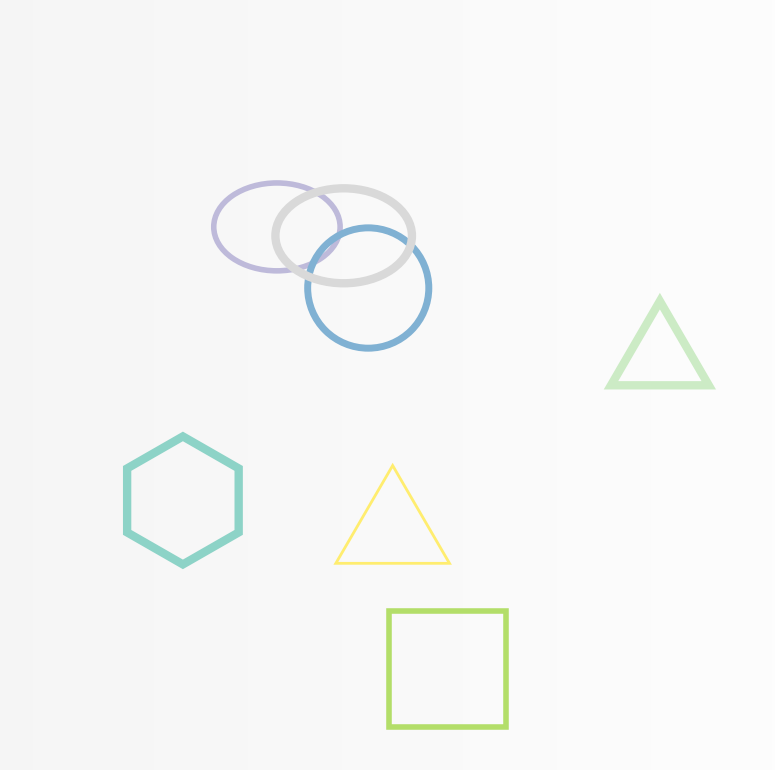[{"shape": "hexagon", "thickness": 3, "radius": 0.42, "center": [0.236, 0.35]}, {"shape": "oval", "thickness": 2, "radius": 0.41, "center": [0.357, 0.705]}, {"shape": "circle", "thickness": 2.5, "radius": 0.39, "center": [0.475, 0.626]}, {"shape": "square", "thickness": 2, "radius": 0.38, "center": [0.577, 0.131]}, {"shape": "oval", "thickness": 3, "radius": 0.44, "center": [0.443, 0.694]}, {"shape": "triangle", "thickness": 3, "radius": 0.36, "center": [0.851, 0.536]}, {"shape": "triangle", "thickness": 1, "radius": 0.42, "center": [0.507, 0.311]}]